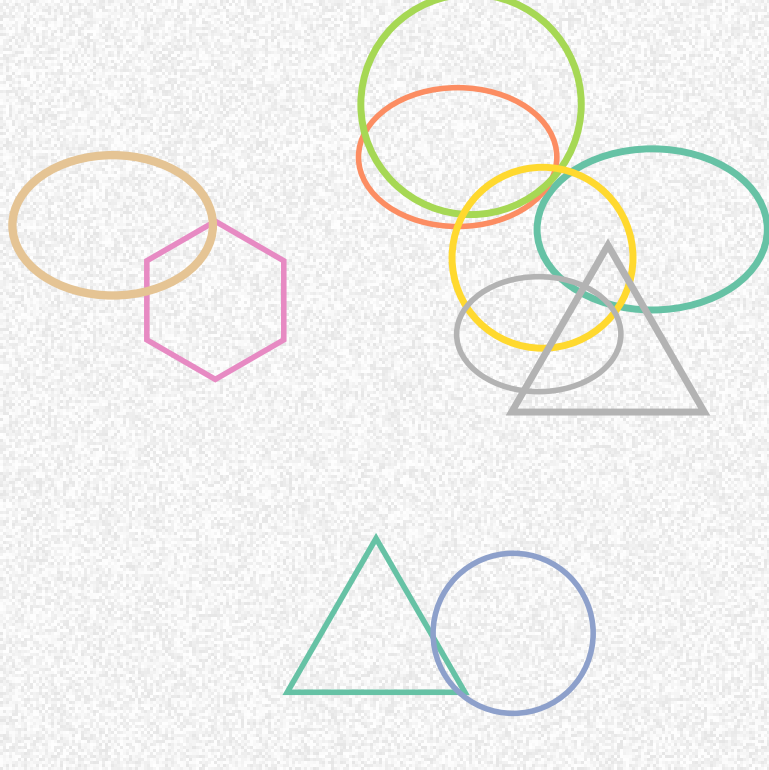[{"shape": "oval", "thickness": 2.5, "radius": 0.75, "center": [0.847, 0.702]}, {"shape": "triangle", "thickness": 2, "radius": 0.67, "center": [0.488, 0.168]}, {"shape": "oval", "thickness": 2, "radius": 0.64, "center": [0.594, 0.796]}, {"shape": "circle", "thickness": 2, "radius": 0.52, "center": [0.666, 0.177]}, {"shape": "hexagon", "thickness": 2, "radius": 0.51, "center": [0.28, 0.61]}, {"shape": "circle", "thickness": 2.5, "radius": 0.72, "center": [0.612, 0.864]}, {"shape": "circle", "thickness": 2.5, "radius": 0.59, "center": [0.705, 0.665]}, {"shape": "oval", "thickness": 3, "radius": 0.65, "center": [0.146, 0.707]}, {"shape": "triangle", "thickness": 2.5, "radius": 0.72, "center": [0.79, 0.537]}, {"shape": "oval", "thickness": 2, "radius": 0.53, "center": [0.7, 0.566]}]